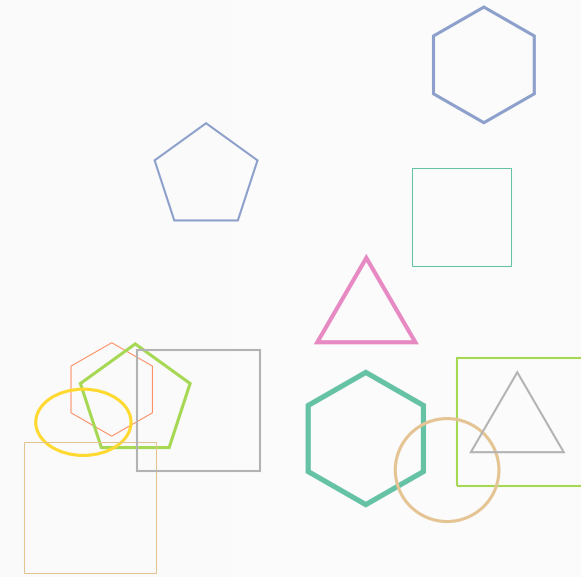[{"shape": "hexagon", "thickness": 2.5, "radius": 0.57, "center": [0.629, 0.24]}, {"shape": "square", "thickness": 0.5, "radius": 0.42, "center": [0.794, 0.623]}, {"shape": "hexagon", "thickness": 0.5, "radius": 0.4, "center": [0.192, 0.325]}, {"shape": "hexagon", "thickness": 1.5, "radius": 0.5, "center": [0.833, 0.887]}, {"shape": "pentagon", "thickness": 1, "radius": 0.47, "center": [0.355, 0.693]}, {"shape": "triangle", "thickness": 2, "radius": 0.49, "center": [0.63, 0.455]}, {"shape": "square", "thickness": 1, "radius": 0.56, "center": [0.898, 0.268]}, {"shape": "pentagon", "thickness": 1.5, "radius": 0.5, "center": [0.233, 0.304]}, {"shape": "oval", "thickness": 1.5, "radius": 0.41, "center": [0.143, 0.268]}, {"shape": "circle", "thickness": 1.5, "radius": 0.45, "center": [0.769, 0.185]}, {"shape": "square", "thickness": 0.5, "radius": 0.57, "center": [0.155, 0.12]}, {"shape": "triangle", "thickness": 1, "radius": 0.46, "center": [0.89, 0.262]}, {"shape": "square", "thickness": 1, "radius": 0.53, "center": [0.341, 0.288]}]